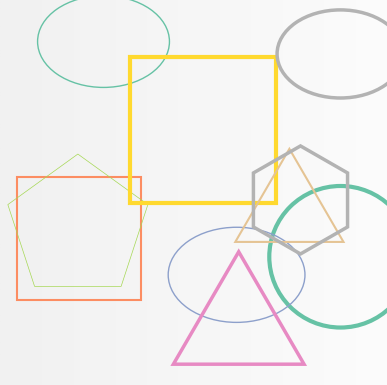[{"shape": "circle", "thickness": 3, "radius": 0.92, "center": [0.879, 0.333]}, {"shape": "oval", "thickness": 1, "radius": 0.85, "center": [0.267, 0.892]}, {"shape": "square", "thickness": 1.5, "radius": 0.8, "center": [0.204, 0.38]}, {"shape": "oval", "thickness": 1, "radius": 0.88, "center": [0.611, 0.286]}, {"shape": "triangle", "thickness": 2.5, "radius": 0.97, "center": [0.616, 0.151]}, {"shape": "pentagon", "thickness": 0.5, "radius": 0.95, "center": [0.201, 0.41]}, {"shape": "square", "thickness": 3, "radius": 0.95, "center": [0.524, 0.663]}, {"shape": "triangle", "thickness": 1.5, "radius": 0.81, "center": [0.747, 0.452]}, {"shape": "hexagon", "thickness": 2.5, "radius": 0.7, "center": [0.775, 0.481]}, {"shape": "oval", "thickness": 2.5, "radius": 0.82, "center": [0.878, 0.86]}]